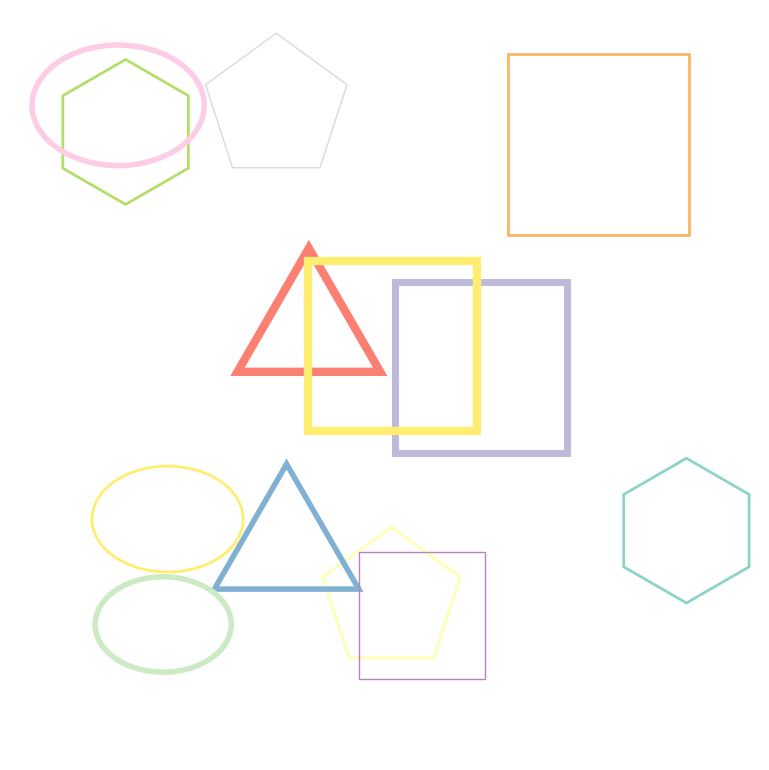[{"shape": "hexagon", "thickness": 1, "radius": 0.47, "center": [0.891, 0.311]}, {"shape": "pentagon", "thickness": 1, "radius": 0.47, "center": [0.508, 0.222]}, {"shape": "square", "thickness": 2.5, "radius": 0.56, "center": [0.624, 0.523]}, {"shape": "triangle", "thickness": 3, "radius": 0.54, "center": [0.401, 0.571]}, {"shape": "triangle", "thickness": 2, "radius": 0.54, "center": [0.372, 0.289]}, {"shape": "square", "thickness": 1, "radius": 0.59, "center": [0.778, 0.813]}, {"shape": "hexagon", "thickness": 1, "radius": 0.47, "center": [0.163, 0.829]}, {"shape": "oval", "thickness": 2, "radius": 0.56, "center": [0.153, 0.863]}, {"shape": "pentagon", "thickness": 0.5, "radius": 0.48, "center": [0.359, 0.86]}, {"shape": "square", "thickness": 0.5, "radius": 0.41, "center": [0.548, 0.201]}, {"shape": "oval", "thickness": 2, "radius": 0.44, "center": [0.212, 0.189]}, {"shape": "oval", "thickness": 1, "radius": 0.49, "center": [0.218, 0.326]}, {"shape": "square", "thickness": 3, "radius": 0.55, "center": [0.51, 0.551]}]